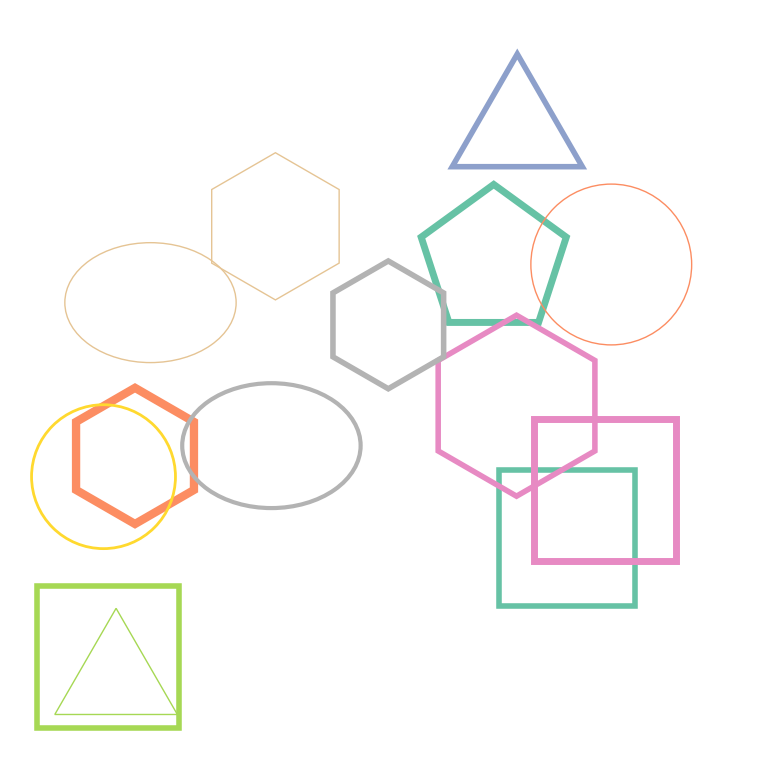[{"shape": "pentagon", "thickness": 2.5, "radius": 0.5, "center": [0.641, 0.661]}, {"shape": "square", "thickness": 2, "radius": 0.44, "center": [0.736, 0.301]}, {"shape": "hexagon", "thickness": 3, "radius": 0.44, "center": [0.175, 0.408]}, {"shape": "circle", "thickness": 0.5, "radius": 0.52, "center": [0.794, 0.656]}, {"shape": "triangle", "thickness": 2, "radius": 0.49, "center": [0.672, 0.832]}, {"shape": "square", "thickness": 2.5, "radius": 0.46, "center": [0.786, 0.364]}, {"shape": "hexagon", "thickness": 2, "radius": 0.59, "center": [0.671, 0.473]}, {"shape": "square", "thickness": 2, "radius": 0.46, "center": [0.14, 0.147]}, {"shape": "triangle", "thickness": 0.5, "radius": 0.46, "center": [0.151, 0.118]}, {"shape": "circle", "thickness": 1, "radius": 0.47, "center": [0.134, 0.381]}, {"shape": "oval", "thickness": 0.5, "radius": 0.56, "center": [0.195, 0.607]}, {"shape": "hexagon", "thickness": 0.5, "radius": 0.48, "center": [0.358, 0.706]}, {"shape": "hexagon", "thickness": 2, "radius": 0.41, "center": [0.504, 0.578]}, {"shape": "oval", "thickness": 1.5, "radius": 0.58, "center": [0.352, 0.421]}]